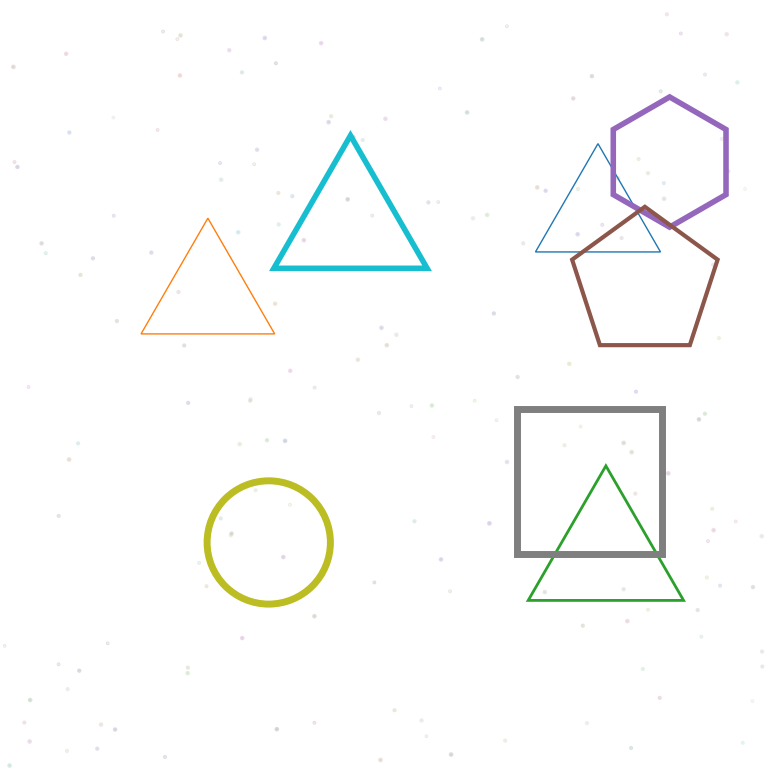[{"shape": "triangle", "thickness": 0.5, "radius": 0.47, "center": [0.777, 0.72]}, {"shape": "triangle", "thickness": 0.5, "radius": 0.5, "center": [0.27, 0.616]}, {"shape": "triangle", "thickness": 1, "radius": 0.58, "center": [0.787, 0.278]}, {"shape": "hexagon", "thickness": 2, "radius": 0.42, "center": [0.87, 0.79]}, {"shape": "pentagon", "thickness": 1.5, "radius": 0.5, "center": [0.837, 0.632]}, {"shape": "square", "thickness": 2.5, "radius": 0.47, "center": [0.765, 0.374]}, {"shape": "circle", "thickness": 2.5, "radius": 0.4, "center": [0.349, 0.296]}, {"shape": "triangle", "thickness": 2, "radius": 0.57, "center": [0.455, 0.709]}]